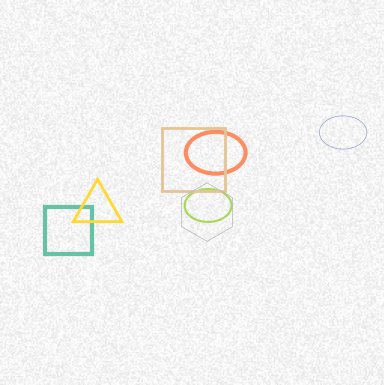[{"shape": "square", "thickness": 3, "radius": 0.3, "center": [0.179, 0.402]}, {"shape": "oval", "thickness": 3, "radius": 0.39, "center": [0.56, 0.603]}, {"shape": "oval", "thickness": 0.5, "radius": 0.31, "center": [0.891, 0.656]}, {"shape": "oval", "thickness": 1.5, "radius": 0.3, "center": [0.541, 0.466]}, {"shape": "triangle", "thickness": 2, "radius": 0.37, "center": [0.253, 0.461]}, {"shape": "square", "thickness": 2, "radius": 0.41, "center": [0.502, 0.586]}, {"shape": "hexagon", "thickness": 0.5, "radius": 0.38, "center": [0.538, 0.449]}]